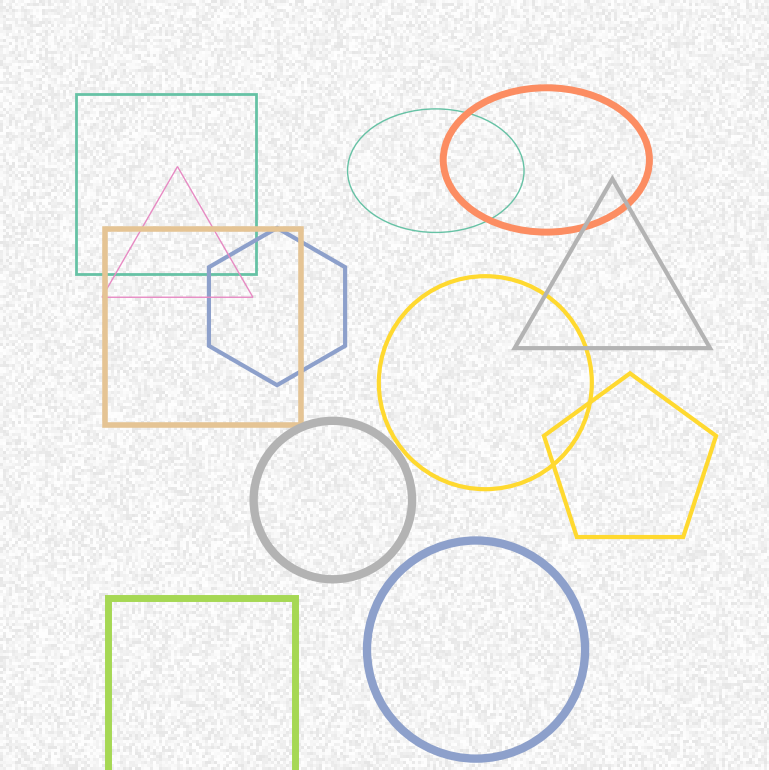[{"shape": "square", "thickness": 1, "radius": 0.58, "center": [0.216, 0.761]}, {"shape": "oval", "thickness": 0.5, "radius": 0.57, "center": [0.566, 0.778]}, {"shape": "oval", "thickness": 2.5, "radius": 0.67, "center": [0.709, 0.792]}, {"shape": "hexagon", "thickness": 1.5, "radius": 0.51, "center": [0.36, 0.602]}, {"shape": "circle", "thickness": 3, "radius": 0.71, "center": [0.618, 0.156]}, {"shape": "triangle", "thickness": 0.5, "radius": 0.57, "center": [0.23, 0.671]}, {"shape": "square", "thickness": 2.5, "radius": 0.61, "center": [0.262, 0.102]}, {"shape": "pentagon", "thickness": 1.5, "radius": 0.59, "center": [0.818, 0.398]}, {"shape": "circle", "thickness": 1.5, "radius": 0.69, "center": [0.63, 0.503]}, {"shape": "square", "thickness": 2, "radius": 0.64, "center": [0.264, 0.576]}, {"shape": "circle", "thickness": 3, "radius": 0.51, "center": [0.432, 0.351]}, {"shape": "triangle", "thickness": 1.5, "radius": 0.73, "center": [0.795, 0.621]}]